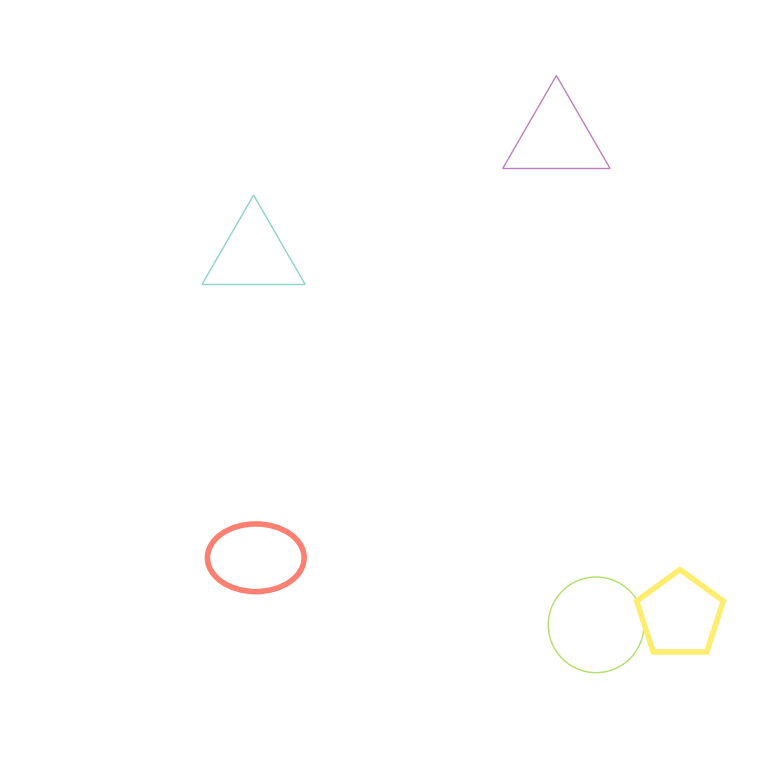[{"shape": "triangle", "thickness": 0.5, "radius": 0.39, "center": [0.329, 0.669]}, {"shape": "oval", "thickness": 2, "radius": 0.31, "center": [0.332, 0.276]}, {"shape": "circle", "thickness": 0.5, "radius": 0.31, "center": [0.774, 0.189]}, {"shape": "triangle", "thickness": 0.5, "radius": 0.4, "center": [0.723, 0.821]}, {"shape": "pentagon", "thickness": 2, "radius": 0.3, "center": [0.883, 0.201]}]